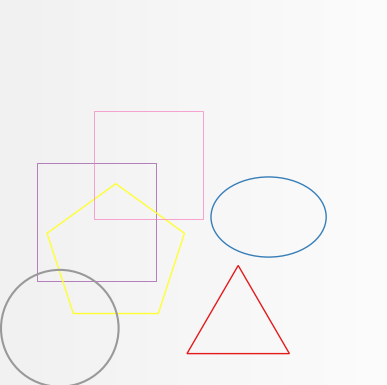[{"shape": "triangle", "thickness": 1, "radius": 0.76, "center": [0.615, 0.158]}, {"shape": "oval", "thickness": 1, "radius": 0.74, "center": [0.693, 0.436]}, {"shape": "square", "thickness": 0.5, "radius": 0.77, "center": [0.25, 0.424]}, {"shape": "pentagon", "thickness": 1, "radius": 0.93, "center": [0.299, 0.336]}, {"shape": "square", "thickness": 0.5, "radius": 0.7, "center": [0.382, 0.572]}, {"shape": "circle", "thickness": 1.5, "radius": 0.76, "center": [0.154, 0.147]}]